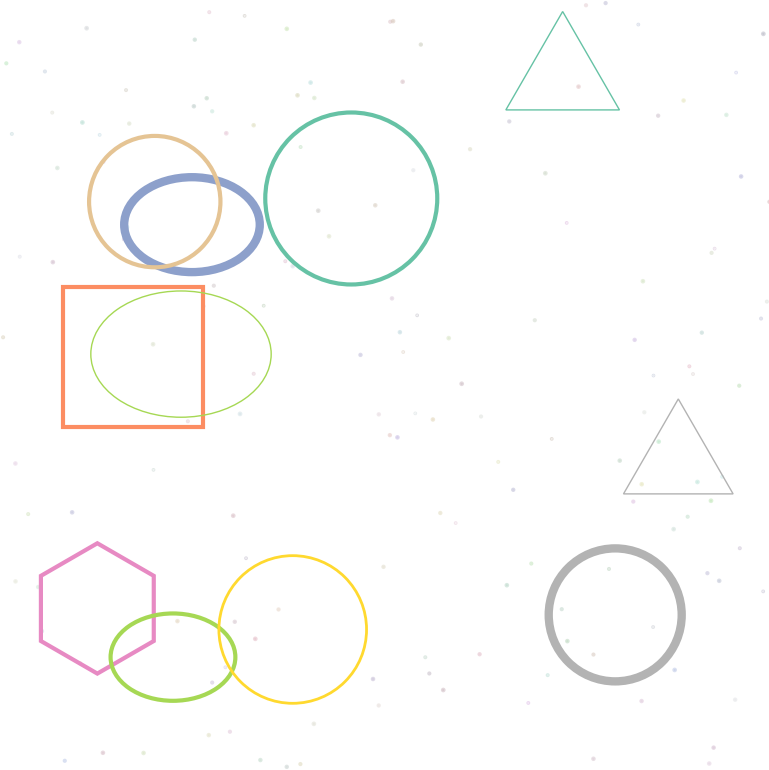[{"shape": "triangle", "thickness": 0.5, "radius": 0.43, "center": [0.731, 0.9]}, {"shape": "circle", "thickness": 1.5, "radius": 0.56, "center": [0.456, 0.742]}, {"shape": "square", "thickness": 1.5, "radius": 0.45, "center": [0.173, 0.536]}, {"shape": "oval", "thickness": 3, "radius": 0.44, "center": [0.249, 0.708]}, {"shape": "hexagon", "thickness": 1.5, "radius": 0.42, "center": [0.126, 0.21]}, {"shape": "oval", "thickness": 0.5, "radius": 0.59, "center": [0.235, 0.54]}, {"shape": "oval", "thickness": 1.5, "radius": 0.41, "center": [0.225, 0.147]}, {"shape": "circle", "thickness": 1, "radius": 0.48, "center": [0.38, 0.182]}, {"shape": "circle", "thickness": 1.5, "radius": 0.43, "center": [0.201, 0.738]}, {"shape": "triangle", "thickness": 0.5, "radius": 0.41, "center": [0.881, 0.4]}, {"shape": "circle", "thickness": 3, "radius": 0.43, "center": [0.799, 0.201]}]